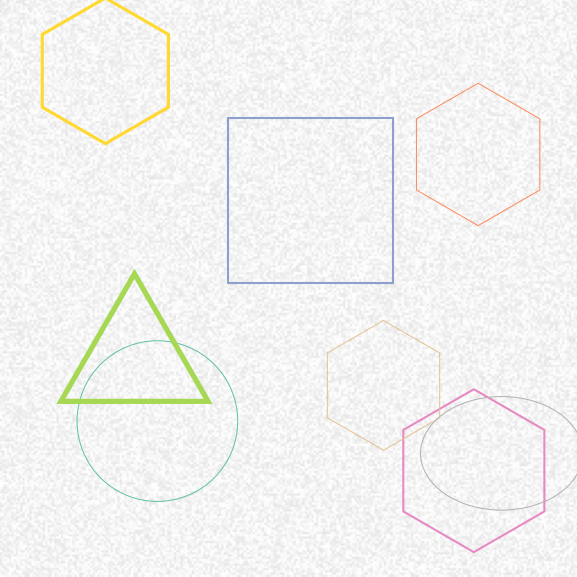[{"shape": "circle", "thickness": 0.5, "radius": 0.7, "center": [0.273, 0.27]}, {"shape": "hexagon", "thickness": 0.5, "radius": 0.62, "center": [0.828, 0.732]}, {"shape": "square", "thickness": 1, "radius": 0.71, "center": [0.538, 0.651]}, {"shape": "hexagon", "thickness": 1, "radius": 0.71, "center": [0.821, 0.184]}, {"shape": "triangle", "thickness": 2.5, "radius": 0.74, "center": [0.233, 0.378]}, {"shape": "hexagon", "thickness": 1.5, "radius": 0.63, "center": [0.182, 0.876]}, {"shape": "hexagon", "thickness": 0.5, "radius": 0.56, "center": [0.664, 0.332]}, {"shape": "oval", "thickness": 0.5, "radius": 0.7, "center": [0.869, 0.214]}]